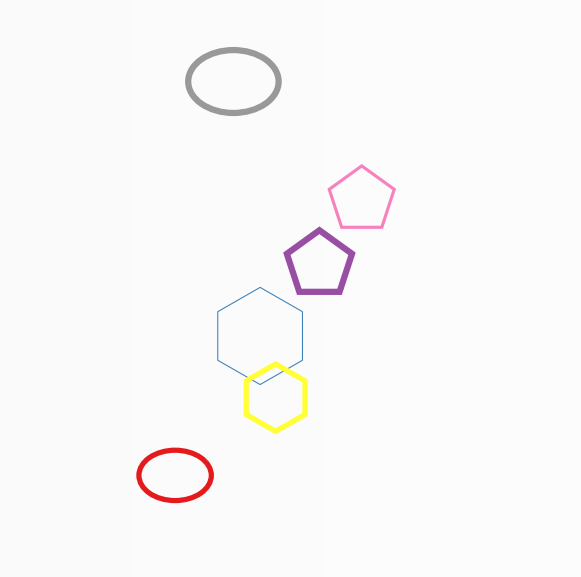[{"shape": "oval", "thickness": 2.5, "radius": 0.31, "center": [0.301, 0.176]}, {"shape": "hexagon", "thickness": 0.5, "radius": 0.42, "center": [0.448, 0.417]}, {"shape": "pentagon", "thickness": 3, "radius": 0.29, "center": [0.55, 0.541]}, {"shape": "hexagon", "thickness": 2.5, "radius": 0.29, "center": [0.474, 0.311]}, {"shape": "pentagon", "thickness": 1.5, "radius": 0.29, "center": [0.622, 0.653]}, {"shape": "oval", "thickness": 3, "radius": 0.39, "center": [0.402, 0.858]}]